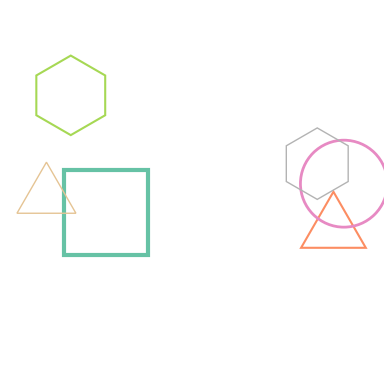[{"shape": "square", "thickness": 3, "radius": 0.55, "center": [0.275, 0.448]}, {"shape": "triangle", "thickness": 1.5, "radius": 0.49, "center": [0.866, 0.405]}, {"shape": "circle", "thickness": 2, "radius": 0.56, "center": [0.893, 0.523]}, {"shape": "hexagon", "thickness": 1.5, "radius": 0.52, "center": [0.184, 0.752]}, {"shape": "triangle", "thickness": 1, "radius": 0.44, "center": [0.121, 0.49]}, {"shape": "hexagon", "thickness": 1, "radius": 0.46, "center": [0.824, 0.575]}]